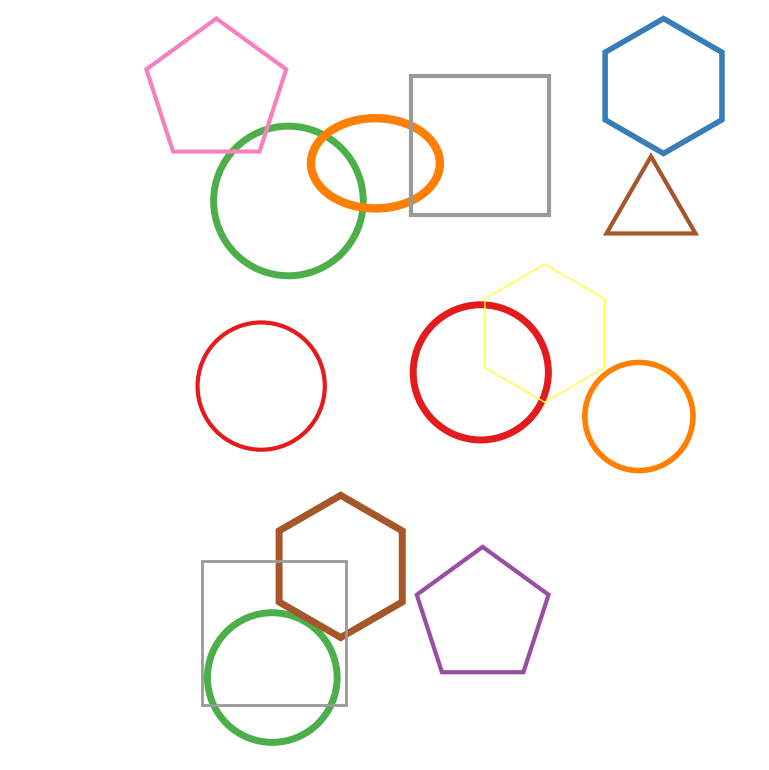[{"shape": "circle", "thickness": 2.5, "radius": 0.44, "center": [0.624, 0.516]}, {"shape": "circle", "thickness": 1.5, "radius": 0.41, "center": [0.339, 0.499]}, {"shape": "hexagon", "thickness": 2, "radius": 0.44, "center": [0.862, 0.888]}, {"shape": "circle", "thickness": 2.5, "radius": 0.49, "center": [0.375, 0.739]}, {"shape": "circle", "thickness": 2.5, "radius": 0.42, "center": [0.354, 0.12]}, {"shape": "pentagon", "thickness": 1.5, "radius": 0.45, "center": [0.627, 0.2]}, {"shape": "circle", "thickness": 2, "radius": 0.35, "center": [0.83, 0.459]}, {"shape": "oval", "thickness": 3, "radius": 0.42, "center": [0.488, 0.788]}, {"shape": "hexagon", "thickness": 0.5, "radius": 0.45, "center": [0.707, 0.567]}, {"shape": "hexagon", "thickness": 2.5, "radius": 0.46, "center": [0.442, 0.264]}, {"shape": "triangle", "thickness": 1.5, "radius": 0.33, "center": [0.845, 0.73]}, {"shape": "pentagon", "thickness": 1.5, "radius": 0.48, "center": [0.281, 0.88]}, {"shape": "square", "thickness": 1, "radius": 0.47, "center": [0.356, 0.178]}, {"shape": "square", "thickness": 1.5, "radius": 0.45, "center": [0.623, 0.811]}]